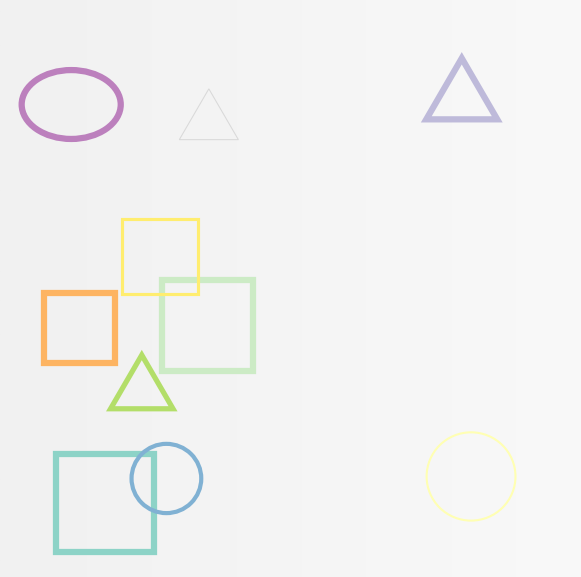[{"shape": "square", "thickness": 3, "radius": 0.42, "center": [0.181, 0.128]}, {"shape": "circle", "thickness": 1, "radius": 0.38, "center": [0.81, 0.174]}, {"shape": "triangle", "thickness": 3, "radius": 0.35, "center": [0.794, 0.828]}, {"shape": "circle", "thickness": 2, "radius": 0.3, "center": [0.286, 0.171]}, {"shape": "square", "thickness": 3, "radius": 0.31, "center": [0.136, 0.431]}, {"shape": "triangle", "thickness": 2.5, "radius": 0.31, "center": [0.244, 0.322]}, {"shape": "triangle", "thickness": 0.5, "radius": 0.29, "center": [0.359, 0.787]}, {"shape": "oval", "thickness": 3, "radius": 0.43, "center": [0.123, 0.818]}, {"shape": "square", "thickness": 3, "radius": 0.39, "center": [0.357, 0.435]}, {"shape": "square", "thickness": 1.5, "radius": 0.33, "center": [0.276, 0.556]}]